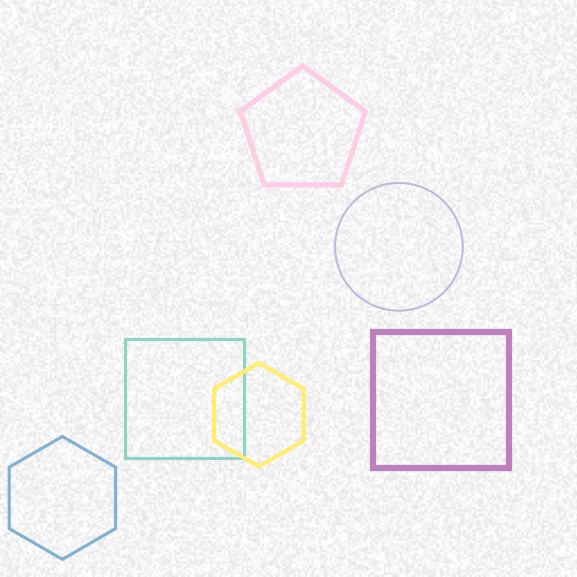[{"shape": "square", "thickness": 1.5, "radius": 0.52, "center": [0.319, 0.309]}, {"shape": "circle", "thickness": 1, "radius": 0.55, "center": [0.691, 0.572]}, {"shape": "hexagon", "thickness": 1.5, "radius": 0.53, "center": [0.108, 0.137]}, {"shape": "pentagon", "thickness": 2.5, "radius": 0.57, "center": [0.524, 0.771]}, {"shape": "square", "thickness": 3, "radius": 0.59, "center": [0.764, 0.306]}, {"shape": "hexagon", "thickness": 2, "radius": 0.45, "center": [0.448, 0.281]}]